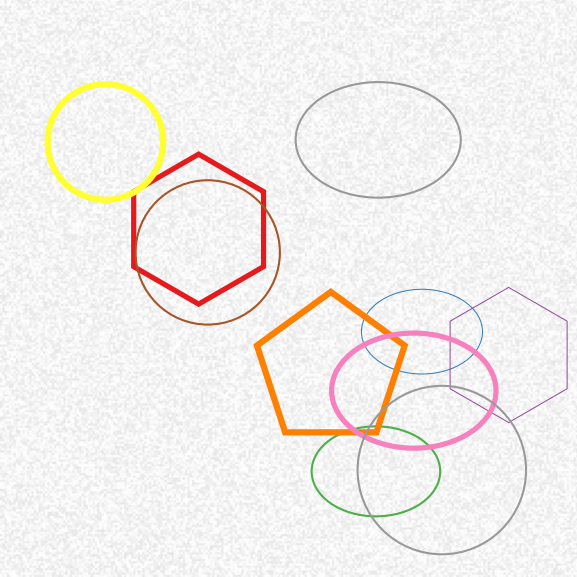[{"shape": "hexagon", "thickness": 2.5, "radius": 0.65, "center": [0.344, 0.602]}, {"shape": "oval", "thickness": 0.5, "radius": 0.52, "center": [0.731, 0.425]}, {"shape": "oval", "thickness": 1, "radius": 0.56, "center": [0.651, 0.183]}, {"shape": "hexagon", "thickness": 0.5, "radius": 0.58, "center": [0.881, 0.384]}, {"shape": "pentagon", "thickness": 3, "radius": 0.67, "center": [0.573, 0.359]}, {"shape": "circle", "thickness": 3, "radius": 0.5, "center": [0.183, 0.753]}, {"shape": "circle", "thickness": 1, "radius": 0.62, "center": [0.36, 0.562]}, {"shape": "oval", "thickness": 2.5, "radius": 0.71, "center": [0.717, 0.323]}, {"shape": "circle", "thickness": 1, "radius": 0.73, "center": [0.765, 0.185]}, {"shape": "oval", "thickness": 1, "radius": 0.71, "center": [0.655, 0.757]}]